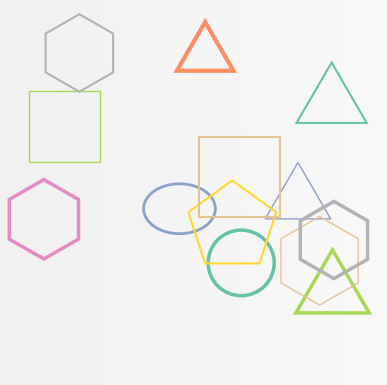[{"shape": "circle", "thickness": 2.5, "radius": 0.43, "center": [0.622, 0.317]}, {"shape": "triangle", "thickness": 1.5, "radius": 0.52, "center": [0.856, 0.733]}, {"shape": "triangle", "thickness": 3, "radius": 0.42, "center": [0.529, 0.858]}, {"shape": "triangle", "thickness": 1, "radius": 0.49, "center": [0.769, 0.48]}, {"shape": "oval", "thickness": 2, "radius": 0.46, "center": [0.463, 0.458]}, {"shape": "hexagon", "thickness": 2.5, "radius": 0.52, "center": [0.113, 0.43]}, {"shape": "square", "thickness": 1, "radius": 0.46, "center": [0.167, 0.672]}, {"shape": "triangle", "thickness": 2.5, "radius": 0.55, "center": [0.858, 0.242]}, {"shape": "pentagon", "thickness": 1.5, "radius": 0.6, "center": [0.599, 0.412]}, {"shape": "hexagon", "thickness": 1, "radius": 0.58, "center": [0.825, 0.323]}, {"shape": "square", "thickness": 1.5, "radius": 0.52, "center": [0.619, 0.541]}, {"shape": "hexagon", "thickness": 1.5, "radius": 0.5, "center": [0.205, 0.862]}, {"shape": "hexagon", "thickness": 2.5, "radius": 0.5, "center": [0.862, 0.377]}]